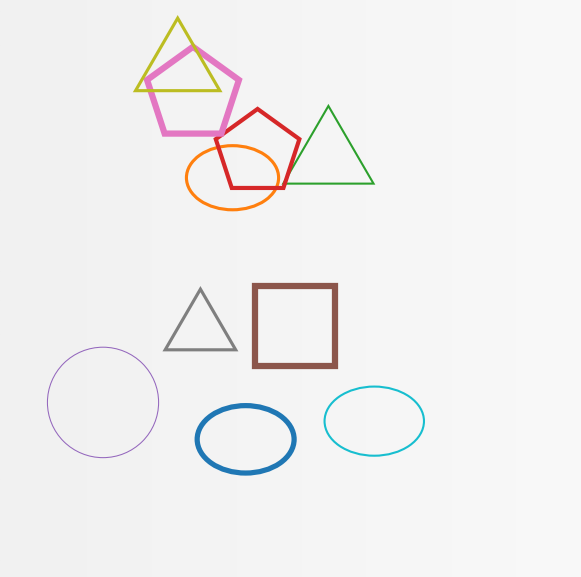[{"shape": "oval", "thickness": 2.5, "radius": 0.42, "center": [0.423, 0.238]}, {"shape": "oval", "thickness": 1.5, "radius": 0.4, "center": [0.4, 0.691]}, {"shape": "triangle", "thickness": 1, "radius": 0.45, "center": [0.565, 0.726]}, {"shape": "pentagon", "thickness": 2, "radius": 0.38, "center": [0.443, 0.735]}, {"shape": "circle", "thickness": 0.5, "radius": 0.48, "center": [0.177, 0.302]}, {"shape": "square", "thickness": 3, "radius": 0.35, "center": [0.508, 0.435]}, {"shape": "pentagon", "thickness": 3, "radius": 0.42, "center": [0.332, 0.835]}, {"shape": "triangle", "thickness": 1.5, "radius": 0.35, "center": [0.345, 0.428]}, {"shape": "triangle", "thickness": 1.5, "radius": 0.42, "center": [0.306, 0.884]}, {"shape": "oval", "thickness": 1, "radius": 0.43, "center": [0.644, 0.27]}]